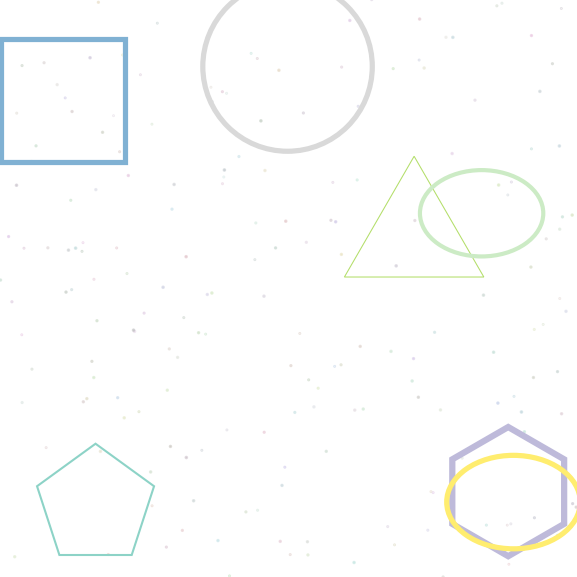[{"shape": "pentagon", "thickness": 1, "radius": 0.53, "center": [0.165, 0.124]}, {"shape": "hexagon", "thickness": 3, "radius": 0.56, "center": [0.88, 0.148]}, {"shape": "square", "thickness": 2.5, "radius": 0.53, "center": [0.109, 0.825]}, {"shape": "triangle", "thickness": 0.5, "radius": 0.7, "center": [0.717, 0.589]}, {"shape": "circle", "thickness": 2.5, "radius": 0.73, "center": [0.498, 0.884]}, {"shape": "oval", "thickness": 2, "radius": 0.53, "center": [0.834, 0.63]}, {"shape": "oval", "thickness": 2.5, "radius": 0.58, "center": [0.889, 0.13]}]